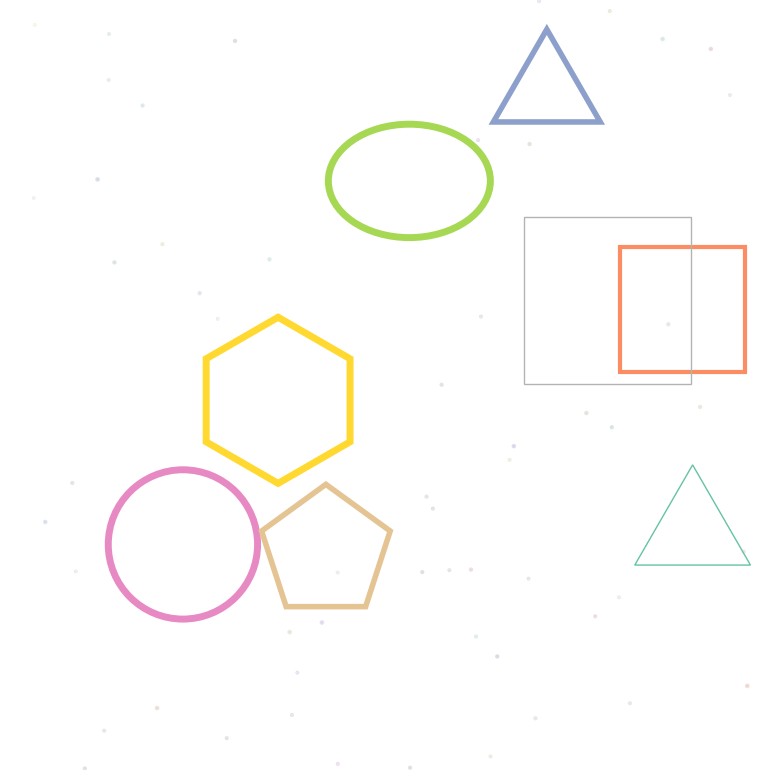[{"shape": "triangle", "thickness": 0.5, "radius": 0.43, "center": [0.9, 0.31]}, {"shape": "square", "thickness": 1.5, "radius": 0.41, "center": [0.887, 0.598]}, {"shape": "triangle", "thickness": 2, "radius": 0.4, "center": [0.71, 0.882]}, {"shape": "circle", "thickness": 2.5, "radius": 0.48, "center": [0.238, 0.293]}, {"shape": "oval", "thickness": 2.5, "radius": 0.53, "center": [0.532, 0.765]}, {"shape": "hexagon", "thickness": 2.5, "radius": 0.54, "center": [0.361, 0.48]}, {"shape": "pentagon", "thickness": 2, "radius": 0.44, "center": [0.423, 0.283]}, {"shape": "square", "thickness": 0.5, "radius": 0.54, "center": [0.789, 0.61]}]